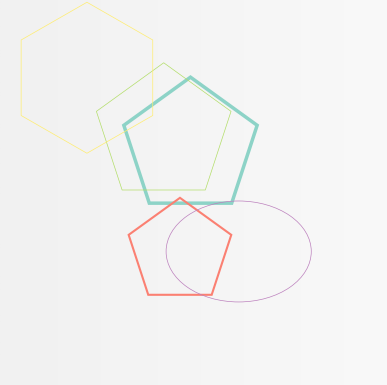[{"shape": "pentagon", "thickness": 2.5, "radius": 0.9, "center": [0.492, 0.619]}, {"shape": "pentagon", "thickness": 1.5, "radius": 0.7, "center": [0.464, 0.347]}, {"shape": "pentagon", "thickness": 0.5, "radius": 0.91, "center": [0.422, 0.654]}, {"shape": "oval", "thickness": 0.5, "radius": 0.94, "center": [0.616, 0.347]}, {"shape": "hexagon", "thickness": 0.5, "radius": 0.98, "center": [0.224, 0.798]}]